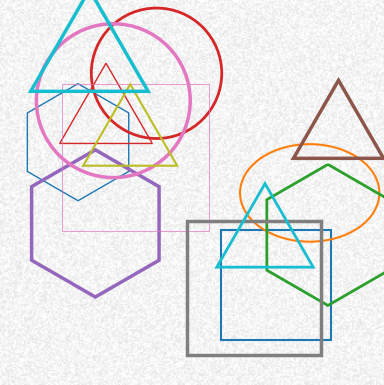[{"shape": "hexagon", "thickness": 1, "radius": 0.76, "center": [0.203, 0.631]}, {"shape": "square", "thickness": 1.5, "radius": 0.71, "center": [0.717, 0.26]}, {"shape": "oval", "thickness": 1.5, "radius": 0.9, "center": [0.804, 0.499]}, {"shape": "hexagon", "thickness": 2, "radius": 0.92, "center": [0.852, 0.39]}, {"shape": "circle", "thickness": 2, "radius": 0.85, "center": [0.407, 0.81]}, {"shape": "triangle", "thickness": 1, "radius": 0.69, "center": [0.275, 0.697]}, {"shape": "hexagon", "thickness": 2.5, "radius": 0.96, "center": [0.248, 0.42]}, {"shape": "triangle", "thickness": 2.5, "radius": 0.68, "center": [0.879, 0.656]}, {"shape": "square", "thickness": 0.5, "radius": 0.95, "center": [0.351, 0.592]}, {"shape": "circle", "thickness": 2.5, "radius": 1.0, "center": [0.294, 0.739]}, {"shape": "square", "thickness": 2.5, "radius": 0.87, "center": [0.659, 0.252]}, {"shape": "triangle", "thickness": 1.5, "radius": 0.7, "center": [0.338, 0.64]}, {"shape": "triangle", "thickness": 2.5, "radius": 0.88, "center": [0.232, 0.851]}, {"shape": "triangle", "thickness": 2, "radius": 0.72, "center": [0.688, 0.378]}]